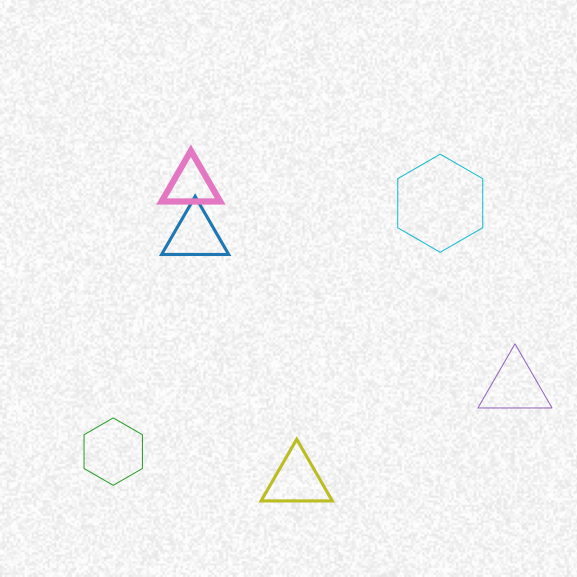[{"shape": "triangle", "thickness": 1.5, "radius": 0.34, "center": [0.338, 0.592]}, {"shape": "hexagon", "thickness": 0.5, "radius": 0.29, "center": [0.196, 0.217]}, {"shape": "triangle", "thickness": 0.5, "radius": 0.37, "center": [0.892, 0.33]}, {"shape": "triangle", "thickness": 3, "radius": 0.29, "center": [0.331, 0.68]}, {"shape": "triangle", "thickness": 1.5, "radius": 0.36, "center": [0.514, 0.167]}, {"shape": "hexagon", "thickness": 0.5, "radius": 0.42, "center": [0.762, 0.647]}]